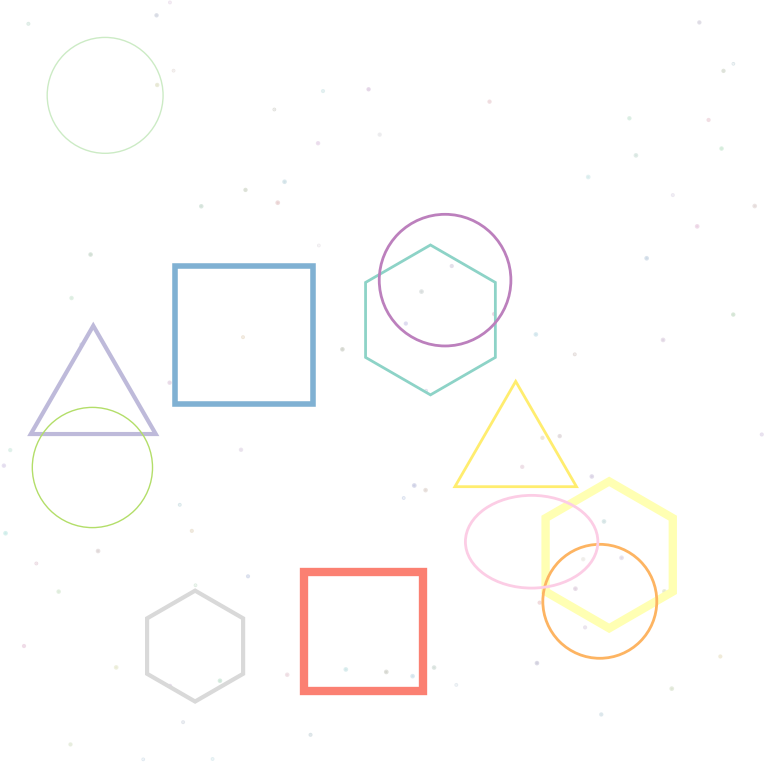[{"shape": "hexagon", "thickness": 1, "radius": 0.49, "center": [0.559, 0.585]}, {"shape": "hexagon", "thickness": 3, "radius": 0.48, "center": [0.791, 0.279]}, {"shape": "triangle", "thickness": 1.5, "radius": 0.47, "center": [0.121, 0.483]}, {"shape": "square", "thickness": 3, "radius": 0.39, "center": [0.472, 0.179]}, {"shape": "square", "thickness": 2, "radius": 0.45, "center": [0.317, 0.565]}, {"shape": "circle", "thickness": 1, "radius": 0.37, "center": [0.779, 0.219]}, {"shape": "circle", "thickness": 0.5, "radius": 0.39, "center": [0.12, 0.393]}, {"shape": "oval", "thickness": 1, "radius": 0.43, "center": [0.69, 0.296]}, {"shape": "hexagon", "thickness": 1.5, "radius": 0.36, "center": [0.253, 0.161]}, {"shape": "circle", "thickness": 1, "radius": 0.43, "center": [0.578, 0.636]}, {"shape": "circle", "thickness": 0.5, "radius": 0.38, "center": [0.137, 0.876]}, {"shape": "triangle", "thickness": 1, "radius": 0.46, "center": [0.67, 0.414]}]